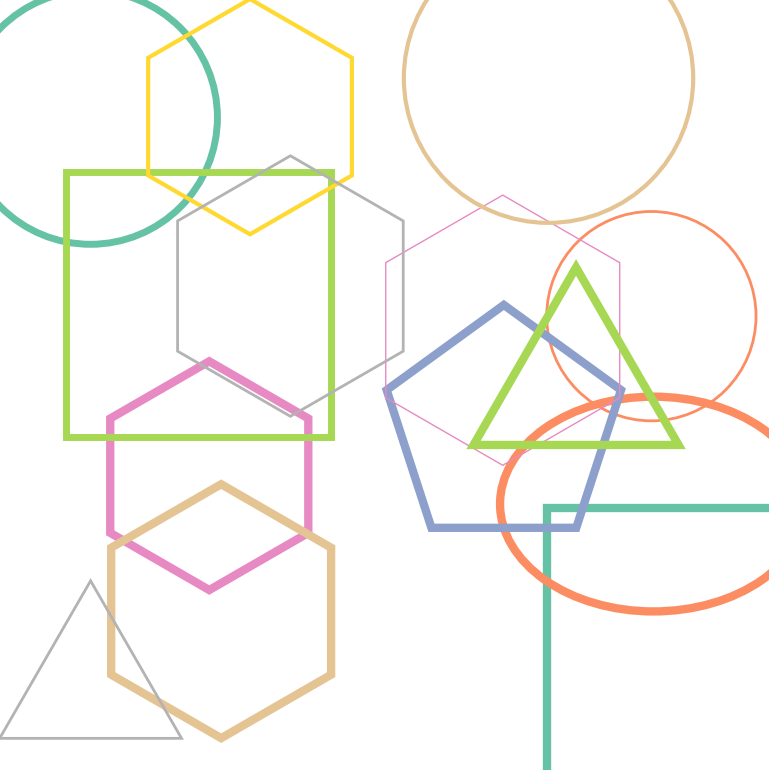[{"shape": "circle", "thickness": 2.5, "radius": 0.82, "center": [0.118, 0.848]}, {"shape": "square", "thickness": 3, "radius": 0.88, "center": [0.887, 0.164]}, {"shape": "circle", "thickness": 1, "radius": 0.68, "center": [0.846, 0.589]}, {"shape": "oval", "thickness": 3, "radius": 1.0, "center": [0.849, 0.345]}, {"shape": "pentagon", "thickness": 3, "radius": 0.8, "center": [0.654, 0.444]}, {"shape": "hexagon", "thickness": 0.5, "radius": 0.88, "center": [0.653, 0.571]}, {"shape": "hexagon", "thickness": 3, "radius": 0.74, "center": [0.272, 0.382]}, {"shape": "triangle", "thickness": 3, "radius": 0.77, "center": [0.748, 0.499]}, {"shape": "square", "thickness": 2.5, "radius": 0.86, "center": [0.257, 0.604]}, {"shape": "hexagon", "thickness": 1.5, "radius": 0.76, "center": [0.325, 0.848]}, {"shape": "hexagon", "thickness": 3, "radius": 0.82, "center": [0.287, 0.206]}, {"shape": "circle", "thickness": 1.5, "radius": 0.94, "center": [0.712, 0.898]}, {"shape": "triangle", "thickness": 1, "radius": 0.68, "center": [0.118, 0.109]}, {"shape": "hexagon", "thickness": 1, "radius": 0.85, "center": [0.377, 0.628]}]